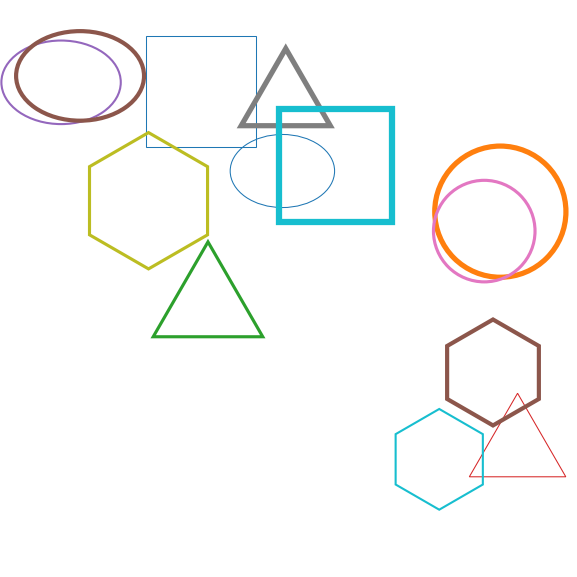[{"shape": "oval", "thickness": 0.5, "radius": 0.45, "center": [0.489, 0.703]}, {"shape": "square", "thickness": 0.5, "radius": 0.48, "center": [0.348, 0.841]}, {"shape": "circle", "thickness": 2.5, "radius": 0.57, "center": [0.866, 0.633]}, {"shape": "triangle", "thickness": 1.5, "radius": 0.55, "center": [0.36, 0.471]}, {"shape": "triangle", "thickness": 0.5, "radius": 0.48, "center": [0.896, 0.222]}, {"shape": "oval", "thickness": 1, "radius": 0.52, "center": [0.106, 0.857]}, {"shape": "hexagon", "thickness": 2, "radius": 0.46, "center": [0.854, 0.354]}, {"shape": "oval", "thickness": 2, "radius": 0.55, "center": [0.139, 0.868]}, {"shape": "circle", "thickness": 1.5, "radius": 0.44, "center": [0.839, 0.599]}, {"shape": "triangle", "thickness": 2.5, "radius": 0.45, "center": [0.495, 0.826]}, {"shape": "hexagon", "thickness": 1.5, "radius": 0.59, "center": [0.257, 0.652]}, {"shape": "hexagon", "thickness": 1, "radius": 0.44, "center": [0.761, 0.204]}, {"shape": "square", "thickness": 3, "radius": 0.49, "center": [0.581, 0.713]}]